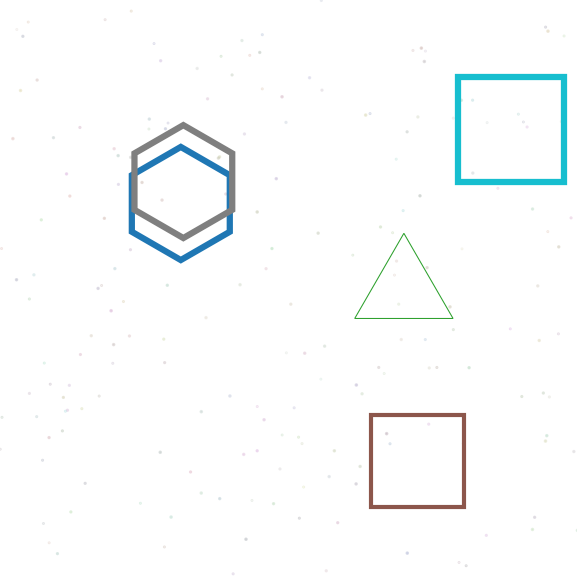[{"shape": "hexagon", "thickness": 3, "radius": 0.49, "center": [0.313, 0.647]}, {"shape": "triangle", "thickness": 0.5, "radius": 0.49, "center": [0.699, 0.497]}, {"shape": "square", "thickness": 2, "radius": 0.4, "center": [0.723, 0.201]}, {"shape": "hexagon", "thickness": 3, "radius": 0.49, "center": [0.317, 0.685]}, {"shape": "square", "thickness": 3, "radius": 0.46, "center": [0.885, 0.775]}]